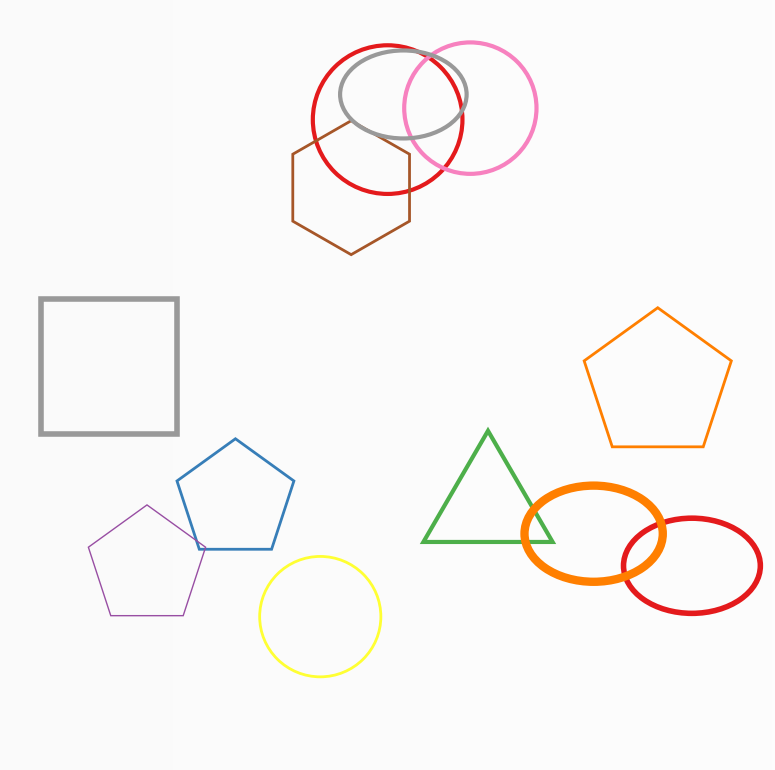[{"shape": "circle", "thickness": 1.5, "radius": 0.48, "center": [0.5, 0.845]}, {"shape": "oval", "thickness": 2, "radius": 0.44, "center": [0.893, 0.265]}, {"shape": "pentagon", "thickness": 1, "radius": 0.4, "center": [0.304, 0.351]}, {"shape": "triangle", "thickness": 1.5, "radius": 0.48, "center": [0.63, 0.344]}, {"shape": "pentagon", "thickness": 0.5, "radius": 0.4, "center": [0.19, 0.265]}, {"shape": "pentagon", "thickness": 1, "radius": 0.5, "center": [0.849, 0.5]}, {"shape": "oval", "thickness": 3, "radius": 0.45, "center": [0.766, 0.307]}, {"shape": "circle", "thickness": 1, "radius": 0.39, "center": [0.413, 0.199]}, {"shape": "hexagon", "thickness": 1, "radius": 0.43, "center": [0.453, 0.756]}, {"shape": "circle", "thickness": 1.5, "radius": 0.43, "center": [0.607, 0.86]}, {"shape": "oval", "thickness": 1.5, "radius": 0.41, "center": [0.52, 0.877]}, {"shape": "square", "thickness": 2, "radius": 0.44, "center": [0.141, 0.524]}]